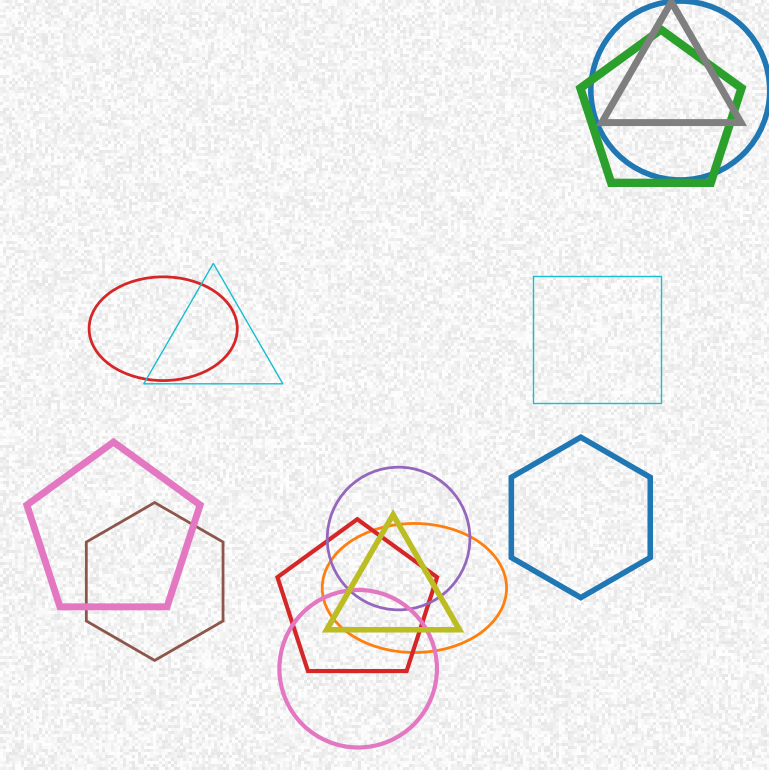[{"shape": "hexagon", "thickness": 2, "radius": 0.52, "center": [0.754, 0.328]}, {"shape": "circle", "thickness": 2, "radius": 0.58, "center": [0.883, 0.882]}, {"shape": "oval", "thickness": 1, "radius": 0.6, "center": [0.538, 0.236]}, {"shape": "pentagon", "thickness": 3, "radius": 0.55, "center": [0.858, 0.852]}, {"shape": "pentagon", "thickness": 1.5, "radius": 0.55, "center": [0.464, 0.217]}, {"shape": "oval", "thickness": 1, "radius": 0.48, "center": [0.212, 0.573]}, {"shape": "circle", "thickness": 1, "radius": 0.46, "center": [0.518, 0.301]}, {"shape": "hexagon", "thickness": 1, "radius": 0.51, "center": [0.201, 0.245]}, {"shape": "pentagon", "thickness": 2.5, "radius": 0.59, "center": [0.147, 0.308]}, {"shape": "circle", "thickness": 1.5, "radius": 0.51, "center": [0.465, 0.132]}, {"shape": "triangle", "thickness": 2.5, "radius": 0.52, "center": [0.872, 0.893]}, {"shape": "triangle", "thickness": 2, "radius": 0.5, "center": [0.51, 0.232]}, {"shape": "triangle", "thickness": 0.5, "radius": 0.52, "center": [0.277, 0.554]}, {"shape": "square", "thickness": 0.5, "radius": 0.41, "center": [0.775, 0.559]}]